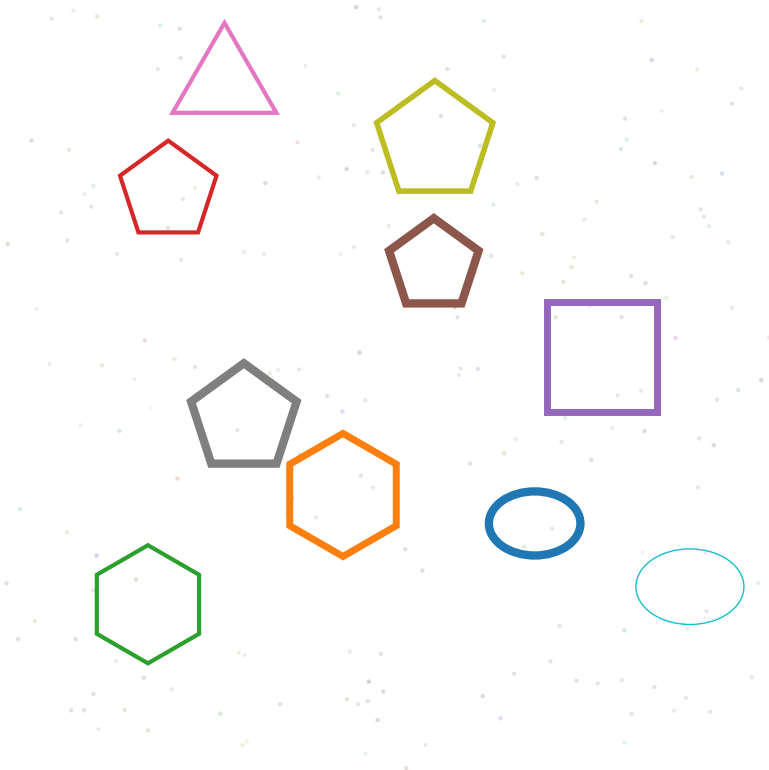[{"shape": "oval", "thickness": 3, "radius": 0.3, "center": [0.694, 0.32]}, {"shape": "hexagon", "thickness": 2.5, "radius": 0.4, "center": [0.445, 0.357]}, {"shape": "hexagon", "thickness": 1.5, "radius": 0.38, "center": [0.192, 0.215]}, {"shape": "pentagon", "thickness": 1.5, "radius": 0.33, "center": [0.219, 0.751]}, {"shape": "square", "thickness": 2.5, "radius": 0.36, "center": [0.782, 0.536]}, {"shape": "pentagon", "thickness": 3, "radius": 0.31, "center": [0.563, 0.655]}, {"shape": "triangle", "thickness": 1.5, "radius": 0.39, "center": [0.292, 0.892]}, {"shape": "pentagon", "thickness": 3, "radius": 0.36, "center": [0.317, 0.456]}, {"shape": "pentagon", "thickness": 2, "radius": 0.4, "center": [0.565, 0.816]}, {"shape": "oval", "thickness": 0.5, "radius": 0.35, "center": [0.896, 0.238]}]